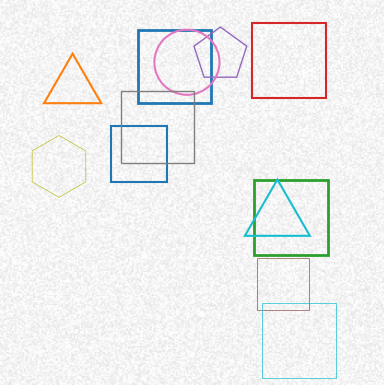[{"shape": "square", "thickness": 1.5, "radius": 0.36, "center": [0.362, 0.6]}, {"shape": "square", "thickness": 2, "radius": 0.47, "center": [0.453, 0.826]}, {"shape": "triangle", "thickness": 1.5, "radius": 0.43, "center": [0.189, 0.775]}, {"shape": "square", "thickness": 2, "radius": 0.48, "center": [0.756, 0.435]}, {"shape": "square", "thickness": 1.5, "radius": 0.48, "center": [0.751, 0.843]}, {"shape": "pentagon", "thickness": 1, "radius": 0.36, "center": [0.572, 0.858]}, {"shape": "square", "thickness": 0.5, "radius": 0.34, "center": [0.735, 0.262]}, {"shape": "circle", "thickness": 1.5, "radius": 0.42, "center": [0.486, 0.838]}, {"shape": "square", "thickness": 1, "radius": 0.47, "center": [0.409, 0.67]}, {"shape": "hexagon", "thickness": 0.5, "radius": 0.4, "center": [0.153, 0.568]}, {"shape": "square", "thickness": 0.5, "radius": 0.49, "center": [0.777, 0.116]}, {"shape": "triangle", "thickness": 1.5, "radius": 0.49, "center": [0.72, 0.436]}]